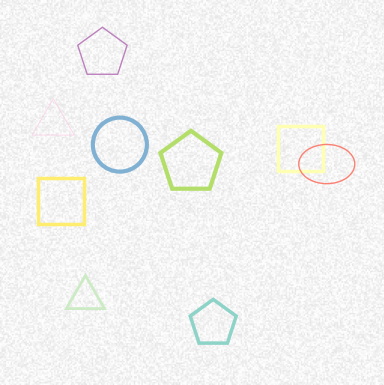[{"shape": "pentagon", "thickness": 2.5, "radius": 0.31, "center": [0.554, 0.16]}, {"shape": "square", "thickness": 2.5, "radius": 0.29, "center": [0.781, 0.615]}, {"shape": "oval", "thickness": 1, "radius": 0.36, "center": [0.849, 0.574]}, {"shape": "circle", "thickness": 3, "radius": 0.35, "center": [0.311, 0.624]}, {"shape": "pentagon", "thickness": 3, "radius": 0.42, "center": [0.496, 0.577]}, {"shape": "triangle", "thickness": 0.5, "radius": 0.32, "center": [0.138, 0.681]}, {"shape": "pentagon", "thickness": 1, "radius": 0.34, "center": [0.266, 0.862]}, {"shape": "triangle", "thickness": 2, "radius": 0.29, "center": [0.222, 0.227]}, {"shape": "square", "thickness": 2.5, "radius": 0.3, "center": [0.158, 0.478]}]